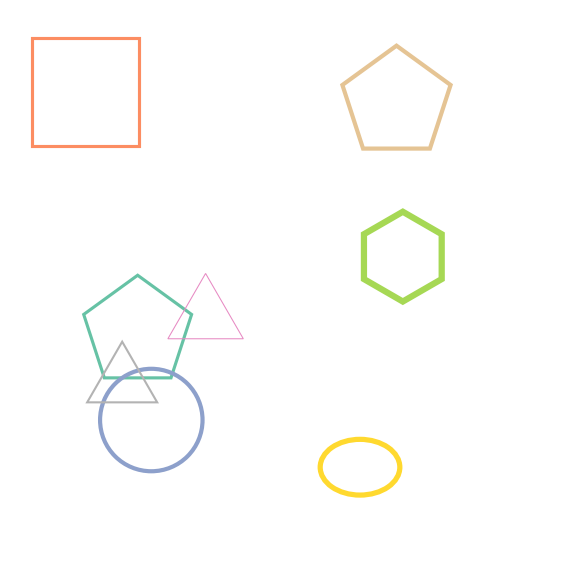[{"shape": "pentagon", "thickness": 1.5, "radius": 0.49, "center": [0.238, 0.424]}, {"shape": "square", "thickness": 1.5, "radius": 0.46, "center": [0.148, 0.84]}, {"shape": "circle", "thickness": 2, "radius": 0.44, "center": [0.262, 0.272]}, {"shape": "triangle", "thickness": 0.5, "radius": 0.38, "center": [0.356, 0.45]}, {"shape": "hexagon", "thickness": 3, "radius": 0.39, "center": [0.698, 0.555]}, {"shape": "oval", "thickness": 2.5, "radius": 0.34, "center": [0.623, 0.19]}, {"shape": "pentagon", "thickness": 2, "radius": 0.49, "center": [0.687, 0.822]}, {"shape": "triangle", "thickness": 1, "radius": 0.35, "center": [0.212, 0.337]}]